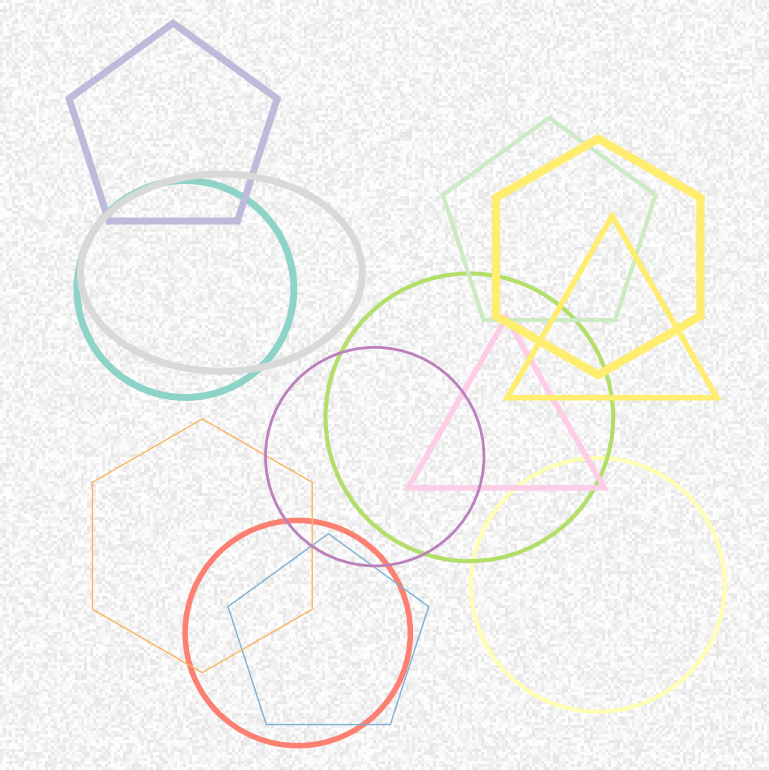[{"shape": "circle", "thickness": 2.5, "radius": 0.7, "center": [0.241, 0.625]}, {"shape": "circle", "thickness": 1.5, "radius": 0.82, "center": [0.776, 0.24]}, {"shape": "pentagon", "thickness": 2.5, "radius": 0.71, "center": [0.225, 0.828]}, {"shape": "circle", "thickness": 2, "radius": 0.73, "center": [0.387, 0.178]}, {"shape": "pentagon", "thickness": 0.5, "radius": 0.68, "center": [0.426, 0.17]}, {"shape": "hexagon", "thickness": 0.5, "radius": 0.82, "center": [0.263, 0.291]}, {"shape": "circle", "thickness": 1.5, "radius": 0.93, "center": [0.61, 0.458]}, {"shape": "triangle", "thickness": 2, "radius": 0.74, "center": [0.657, 0.44]}, {"shape": "oval", "thickness": 2.5, "radius": 0.92, "center": [0.287, 0.646]}, {"shape": "circle", "thickness": 1, "radius": 0.71, "center": [0.487, 0.407]}, {"shape": "pentagon", "thickness": 1.5, "radius": 0.73, "center": [0.713, 0.702]}, {"shape": "hexagon", "thickness": 3, "radius": 0.77, "center": [0.777, 0.666]}, {"shape": "triangle", "thickness": 2, "radius": 0.79, "center": [0.795, 0.562]}]